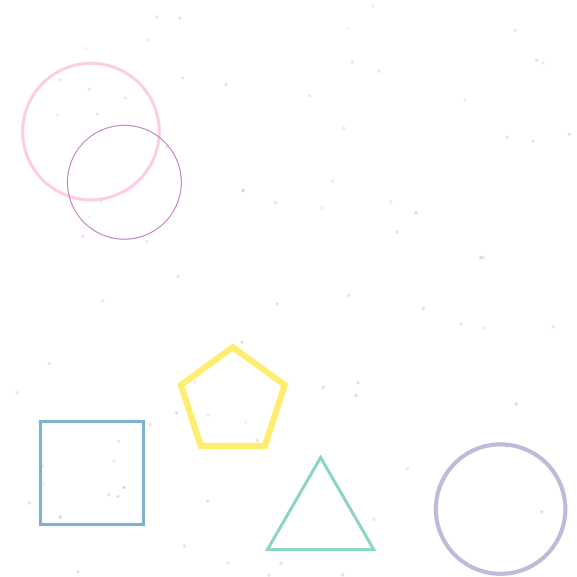[{"shape": "triangle", "thickness": 1.5, "radius": 0.53, "center": [0.555, 0.101]}, {"shape": "circle", "thickness": 2, "radius": 0.56, "center": [0.867, 0.118]}, {"shape": "square", "thickness": 1.5, "radius": 0.44, "center": [0.158, 0.181]}, {"shape": "circle", "thickness": 1.5, "radius": 0.59, "center": [0.157, 0.771]}, {"shape": "circle", "thickness": 0.5, "radius": 0.49, "center": [0.215, 0.684]}, {"shape": "pentagon", "thickness": 3, "radius": 0.47, "center": [0.403, 0.303]}]